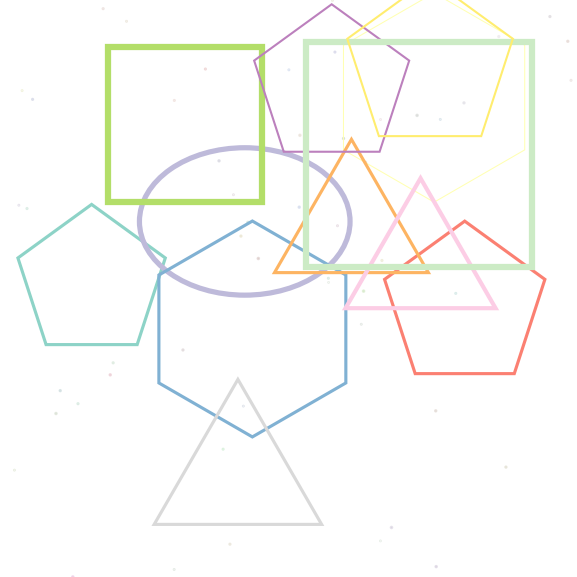[{"shape": "pentagon", "thickness": 1.5, "radius": 0.67, "center": [0.159, 0.511]}, {"shape": "hexagon", "thickness": 0.5, "radius": 0.91, "center": [0.752, 0.83]}, {"shape": "oval", "thickness": 2.5, "radius": 0.91, "center": [0.424, 0.616]}, {"shape": "pentagon", "thickness": 1.5, "radius": 0.73, "center": [0.805, 0.47]}, {"shape": "hexagon", "thickness": 1.5, "radius": 0.93, "center": [0.437, 0.429]}, {"shape": "triangle", "thickness": 1.5, "radius": 0.77, "center": [0.609, 0.604]}, {"shape": "square", "thickness": 3, "radius": 0.67, "center": [0.32, 0.783]}, {"shape": "triangle", "thickness": 2, "radius": 0.75, "center": [0.728, 0.54]}, {"shape": "triangle", "thickness": 1.5, "radius": 0.84, "center": [0.412, 0.175]}, {"shape": "pentagon", "thickness": 1, "radius": 0.71, "center": [0.574, 0.851]}, {"shape": "square", "thickness": 3, "radius": 0.98, "center": [0.725, 0.732]}, {"shape": "pentagon", "thickness": 1, "radius": 0.75, "center": [0.745, 0.885]}]